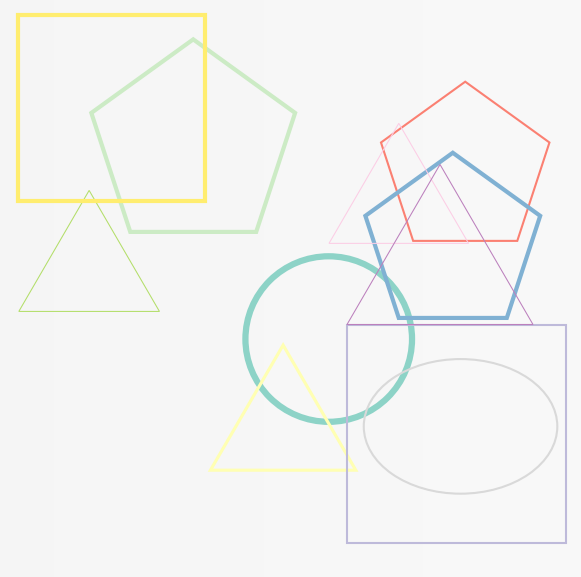[{"shape": "circle", "thickness": 3, "radius": 0.72, "center": [0.566, 0.412]}, {"shape": "triangle", "thickness": 1.5, "radius": 0.72, "center": [0.487, 0.257]}, {"shape": "square", "thickness": 1, "radius": 0.94, "center": [0.785, 0.248]}, {"shape": "pentagon", "thickness": 1, "radius": 0.76, "center": [0.8, 0.705]}, {"shape": "pentagon", "thickness": 2, "radius": 0.79, "center": [0.779, 0.577]}, {"shape": "triangle", "thickness": 0.5, "radius": 0.7, "center": [0.153, 0.53]}, {"shape": "triangle", "thickness": 0.5, "radius": 0.69, "center": [0.686, 0.647]}, {"shape": "oval", "thickness": 1, "radius": 0.83, "center": [0.792, 0.261]}, {"shape": "triangle", "thickness": 0.5, "radius": 0.92, "center": [0.757, 0.53]}, {"shape": "pentagon", "thickness": 2, "radius": 0.92, "center": [0.332, 0.747]}, {"shape": "square", "thickness": 2, "radius": 0.8, "center": [0.192, 0.812]}]